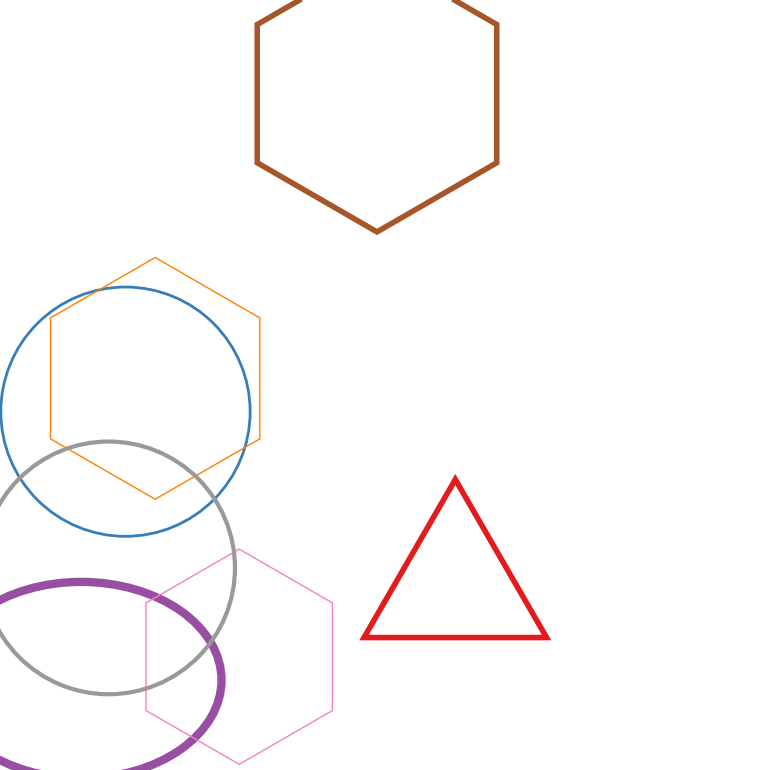[{"shape": "triangle", "thickness": 2, "radius": 0.68, "center": [0.591, 0.24]}, {"shape": "circle", "thickness": 1, "radius": 0.81, "center": [0.163, 0.465]}, {"shape": "oval", "thickness": 3, "radius": 0.91, "center": [0.105, 0.117]}, {"shape": "hexagon", "thickness": 0.5, "radius": 0.78, "center": [0.202, 0.509]}, {"shape": "hexagon", "thickness": 2, "radius": 0.9, "center": [0.49, 0.878]}, {"shape": "hexagon", "thickness": 0.5, "radius": 0.7, "center": [0.311, 0.147]}, {"shape": "circle", "thickness": 1.5, "radius": 0.82, "center": [0.141, 0.262]}]